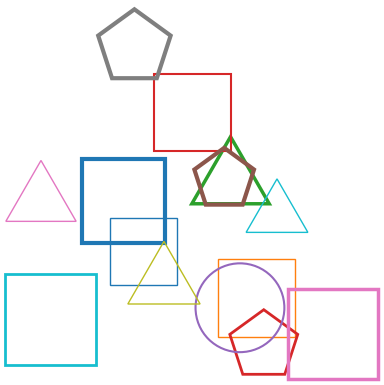[{"shape": "square", "thickness": 3, "radius": 0.54, "center": [0.321, 0.477]}, {"shape": "square", "thickness": 1, "radius": 0.43, "center": [0.373, 0.347]}, {"shape": "square", "thickness": 1, "radius": 0.5, "center": [0.666, 0.226]}, {"shape": "triangle", "thickness": 2.5, "radius": 0.58, "center": [0.599, 0.529]}, {"shape": "pentagon", "thickness": 2, "radius": 0.46, "center": [0.685, 0.103]}, {"shape": "square", "thickness": 1.5, "radius": 0.5, "center": [0.501, 0.708]}, {"shape": "circle", "thickness": 1.5, "radius": 0.58, "center": [0.623, 0.201]}, {"shape": "pentagon", "thickness": 3, "radius": 0.41, "center": [0.582, 0.534]}, {"shape": "triangle", "thickness": 1, "radius": 0.53, "center": [0.106, 0.478]}, {"shape": "square", "thickness": 2.5, "radius": 0.58, "center": [0.865, 0.133]}, {"shape": "pentagon", "thickness": 3, "radius": 0.49, "center": [0.349, 0.877]}, {"shape": "triangle", "thickness": 1, "radius": 0.54, "center": [0.426, 0.265]}, {"shape": "square", "thickness": 2, "radius": 0.59, "center": [0.131, 0.17]}, {"shape": "triangle", "thickness": 1, "radius": 0.46, "center": [0.719, 0.443]}]